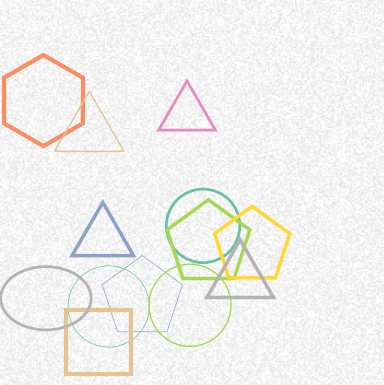[{"shape": "circle", "thickness": 2, "radius": 0.48, "center": [0.527, 0.413]}, {"shape": "circle", "thickness": 0.5, "radius": 0.53, "center": [0.282, 0.204]}, {"shape": "hexagon", "thickness": 3, "radius": 0.59, "center": [0.113, 0.739]}, {"shape": "pentagon", "thickness": 0.5, "radius": 0.55, "center": [0.37, 0.227]}, {"shape": "triangle", "thickness": 2.5, "radius": 0.46, "center": [0.267, 0.382]}, {"shape": "triangle", "thickness": 2, "radius": 0.43, "center": [0.486, 0.705]}, {"shape": "circle", "thickness": 1, "radius": 0.53, "center": [0.494, 0.207]}, {"shape": "pentagon", "thickness": 2.5, "radius": 0.56, "center": [0.542, 0.368]}, {"shape": "pentagon", "thickness": 2.5, "radius": 0.51, "center": [0.655, 0.361]}, {"shape": "triangle", "thickness": 1, "radius": 0.52, "center": [0.232, 0.659]}, {"shape": "square", "thickness": 3, "radius": 0.42, "center": [0.256, 0.111]}, {"shape": "triangle", "thickness": 2.5, "radius": 0.5, "center": [0.624, 0.277]}, {"shape": "oval", "thickness": 2, "radius": 0.59, "center": [0.119, 0.225]}]